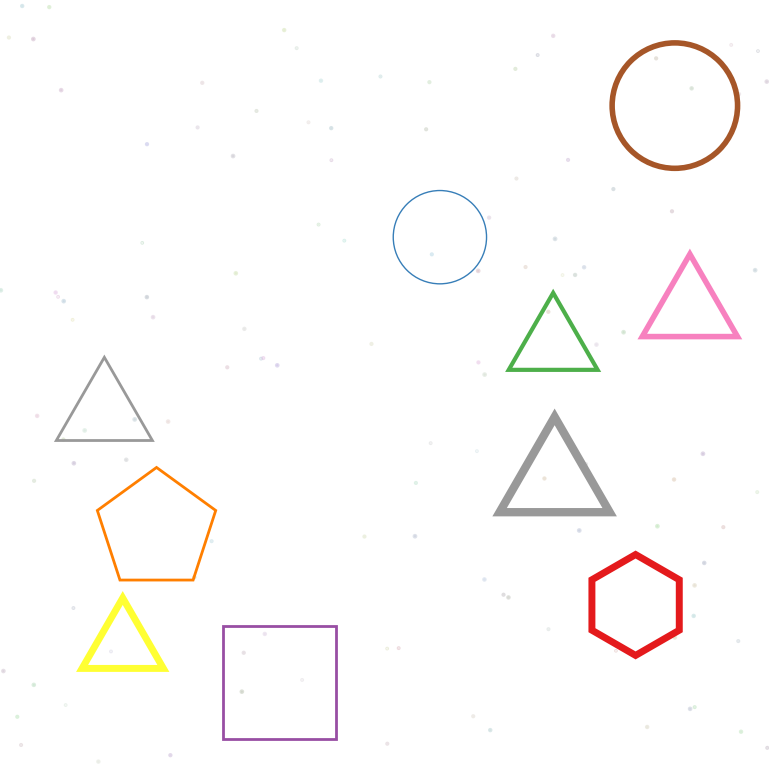[{"shape": "hexagon", "thickness": 2.5, "radius": 0.33, "center": [0.825, 0.214]}, {"shape": "circle", "thickness": 0.5, "radius": 0.3, "center": [0.571, 0.692]}, {"shape": "triangle", "thickness": 1.5, "radius": 0.33, "center": [0.718, 0.553]}, {"shape": "square", "thickness": 1, "radius": 0.37, "center": [0.363, 0.113]}, {"shape": "pentagon", "thickness": 1, "radius": 0.4, "center": [0.203, 0.312]}, {"shape": "triangle", "thickness": 2.5, "radius": 0.3, "center": [0.159, 0.162]}, {"shape": "circle", "thickness": 2, "radius": 0.41, "center": [0.876, 0.863]}, {"shape": "triangle", "thickness": 2, "radius": 0.36, "center": [0.896, 0.599]}, {"shape": "triangle", "thickness": 3, "radius": 0.41, "center": [0.72, 0.376]}, {"shape": "triangle", "thickness": 1, "radius": 0.36, "center": [0.136, 0.464]}]